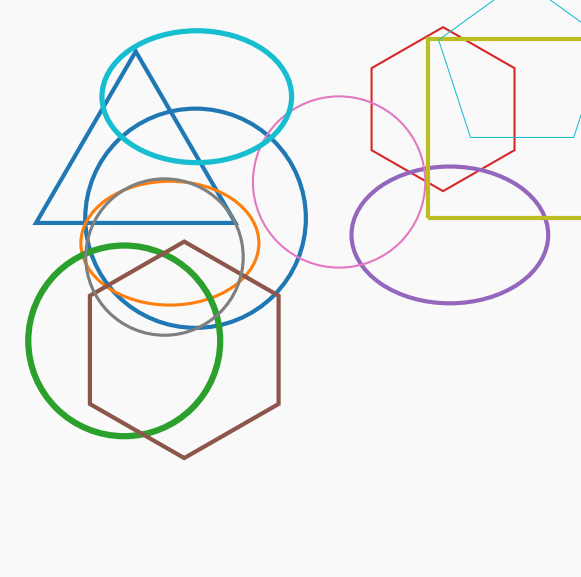[{"shape": "circle", "thickness": 2, "radius": 0.95, "center": [0.336, 0.621]}, {"shape": "triangle", "thickness": 2, "radius": 0.99, "center": [0.234, 0.712]}, {"shape": "oval", "thickness": 1.5, "radius": 0.77, "center": [0.292, 0.578]}, {"shape": "circle", "thickness": 3, "radius": 0.83, "center": [0.214, 0.409]}, {"shape": "hexagon", "thickness": 1, "radius": 0.71, "center": [0.762, 0.81]}, {"shape": "oval", "thickness": 2, "radius": 0.85, "center": [0.774, 0.592]}, {"shape": "hexagon", "thickness": 2, "radius": 0.94, "center": [0.317, 0.393]}, {"shape": "circle", "thickness": 1, "radius": 0.74, "center": [0.583, 0.684]}, {"shape": "circle", "thickness": 1.5, "radius": 0.68, "center": [0.283, 0.554]}, {"shape": "square", "thickness": 2, "radius": 0.77, "center": [0.892, 0.776]}, {"shape": "pentagon", "thickness": 0.5, "radius": 0.76, "center": [0.898, 0.883]}, {"shape": "oval", "thickness": 2.5, "radius": 0.82, "center": [0.339, 0.832]}]